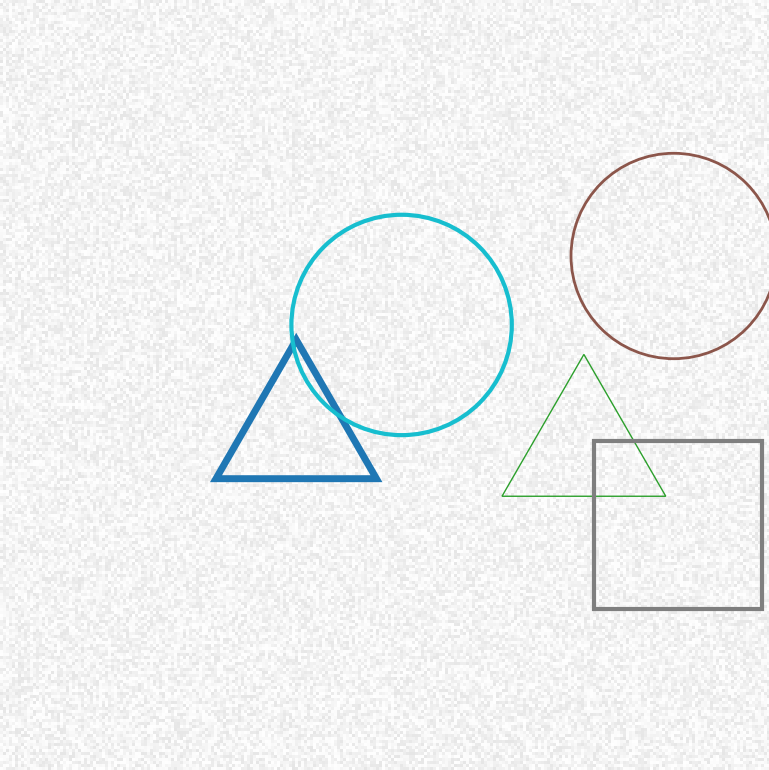[{"shape": "triangle", "thickness": 2.5, "radius": 0.6, "center": [0.385, 0.438]}, {"shape": "triangle", "thickness": 0.5, "radius": 0.61, "center": [0.758, 0.417]}, {"shape": "circle", "thickness": 1, "radius": 0.67, "center": [0.875, 0.668]}, {"shape": "square", "thickness": 1.5, "radius": 0.55, "center": [0.88, 0.318]}, {"shape": "circle", "thickness": 1.5, "radius": 0.72, "center": [0.522, 0.578]}]